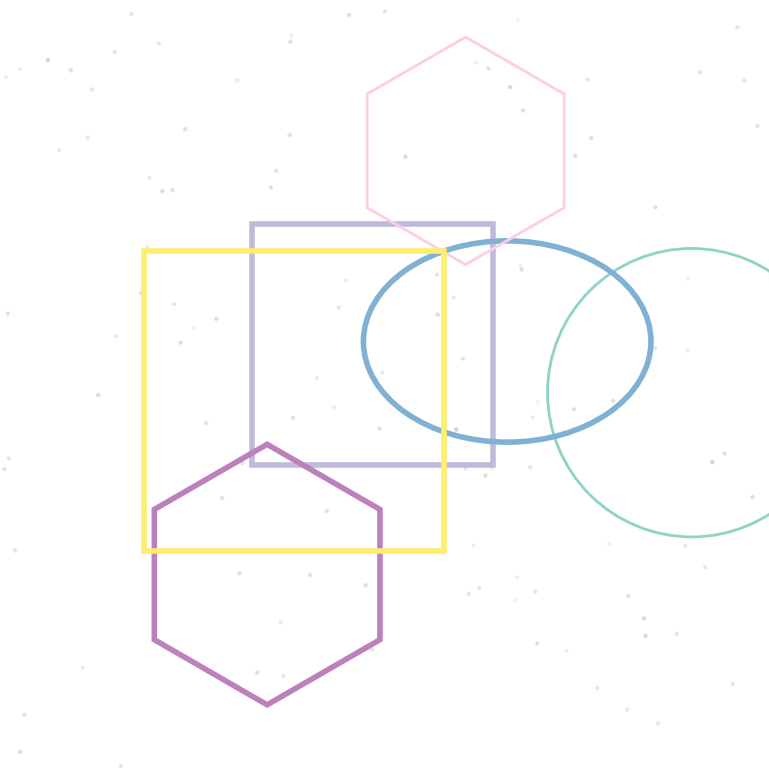[{"shape": "circle", "thickness": 1, "radius": 0.94, "center": [0.898, 0.49]}, {"shape": "square", "thickness": 2, "radius": 0.78, "center": [0.483, 0.552]}, {"shape": "oval", "thickness": 2, "radius": 0.93, "center": [0.659, 0.556]}, {"shape": "hexagon", "thickness": 1, "radius": 0.74, "center": [0.605, 0.804]}, {"shape": "hexagon", "thickness": 2, "radius": 0.85, "center": [0.347, 0.254]}, {"shape": "square", "thickness": 2, "radius": 0.97, "center": [0.382, 0.48]}]